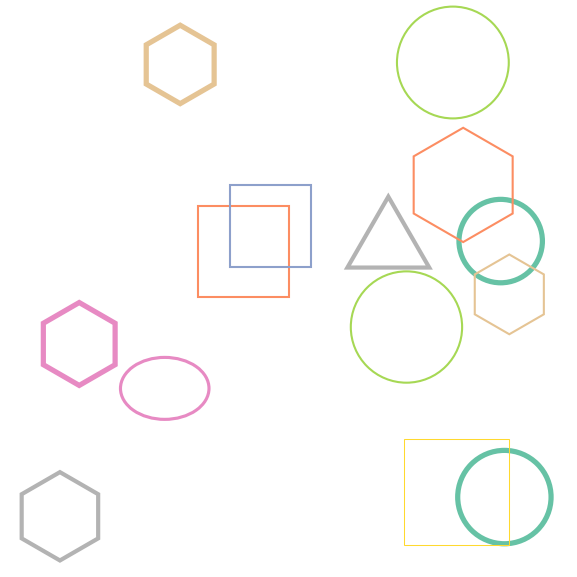[{"shape": "circle", "thickness": 2.5, "radius": 0.4, "center": [0.873, 0.138]}, {"shape": "circle", "thickness": 2.5, "radius": 0.36, "center": [0.867, 0.582]}, {"shape": "hexagon", "thickness": 1, "radius": 0.49, "center": [0.802, 0.679]}, {"shape": "square", "thickness": 1, "radius": 0.39, "center": [0.421, 0.564]}, {"shape": "square", "thickness": 1, "radius": 0.35, "center": [0.468, 0.608]}, {"shape": "oval", "thickness": 1.5, "radius": 0.38, "center": [0.285, 0.327]}, {"shape": "hexagon", "thickness": 2.5, "radius": 0.36, "center": [0.137, 0.403]}, {"shape": "circle", "thickness": 1, "radius": 0.48, "center": [0.784, 0.891]}, {"shape": "circle", "thickness": 1, "radius": 0.48, "center": [0.704, 0.433]}, {"shape": "square", "thickness": 0.5, "radius": 0.46, "center": [0.791, 0.147]}, {"shape": "hexagon", "thickness": 1, "radius": 0.35, "center": [0.882, 0.489]}, {"shape": "hexagon", "thickness": 2.5, "radius": 0.34, "center": [0.312, 0.888]}, {"shape": "triangle", "thickness": 2, "radius": 0.41, "center": [0.672, 0.577]}, {"shape": "hexagon", "thickness": 2, "radius": 0.38, "center": [0.104, 0.105]}]